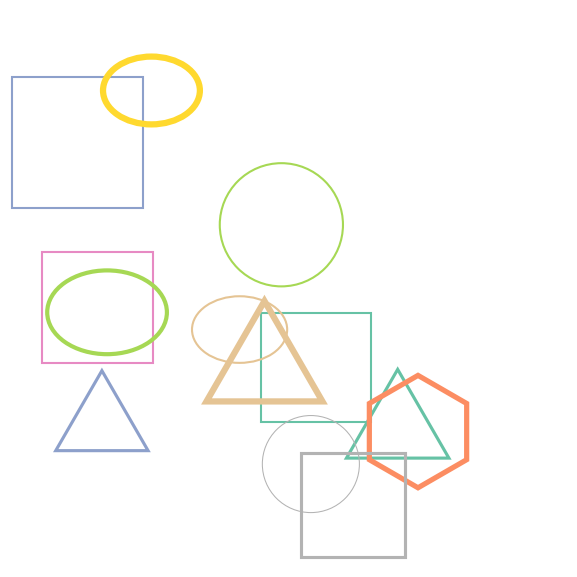[{"shape": "square", "thickness": 1, "radius": 0.47, "center": [0.547, 0.363]}, {"shape": "triangle", "thickness": 1.5, "radius": 0.51, "center": [0.689, 0.257]}, {"shape": "hexagon", "thickness": 2.5, "radius": 0.49, "center": [0.724, 0.252]}, {"shape": "square", "thickness": 1, "radius": 0.57, "center": [0.134, 0.752]}, {"shape": "triangle", "thickness": 1.5, "radius": 0.46, "center": [0.176, 0.265]}, {"shape": "square", "thickness": 1, "radius": 0.48, "center": [0.169, 0.467]}, {"shape": "circle", "thickness": 1, "radius": 0.53, "center": [0.487, 0.61]}, {"shape": "oval", "thickness": 2, "radius": 0.52, "center": [0.185, 0.458]}, {"shape": "oval", "thickness": 3, "radius": 0.42, "center": [0.262, 0.842]}, {"shape": "oval", "thickness": 1, "radius": 0.41, "center": [0.415, 0.428]}, {"shape": "triangle", "thickness": 3, "radius": 0.58, "center": [0.458, 0.362]}, {"shape": "square", "thickness": 1.5, "radius": 0.45, "center": [0.612, 0.125]}, {"shape": "circle", "thickness": 0.5, "radius": 0.42, "center": [0.538, 0.196]}]